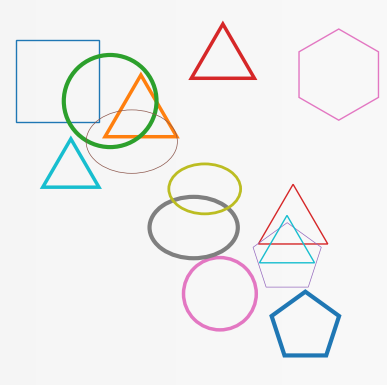[{"shape": "square", "thickness": 1, "radius": 0.53, "center": [0.149, 0.79]}, {"shape": "pentagon", "thickness": 3, "radius": 0.46, "center": [0.788, 0.151]}, {"shape": "triangle", "thickness": 2.5, "radius": 0.53, "center": [0.364, 0.698]}, {"shape": "circle", "thickness": 3, "radius": 0.6, "center": [0.284, 0.738]}, {"shape": "triangle", "thickness": 1, "radius": 0.52, "center": [0.756, 0.418]}, {"shape": "triangle", "thickness": 2.5, "radius": 0.47, "center": [0.575, 0.844]}, {"shape": "pentagon", "thickness": 0.5, "radius": 0.46, "center": [0.741, 0.329]}, {"shape": "oval", "thickness": 0.5, "radius": 0.59, "center": [0.34, 0.632]}, {"shape": "circle", "thickness": 2.5, "radius": 0.47, "center": [0.567, 0.237]}, {"shape": "hexagon", "thickness": 1, "radius": 0.59, "center": [0.874, 0.806]}, {"shape": "oval", "thickness": 3, "radius": 0.57, "center": [0.5, 0.409]}, {"shape": "oval", "thickness": 2, "radius": 0.46, "center": [0.528, 0.509]}, {"shape": "triangle", "thickness": 2.5, "radius": 0.42, "center": [0.183, 0.556]}, {"shape": "triangle", "thickness": 1, "radius": 0.41, "center": [0.741, 0.358]}]